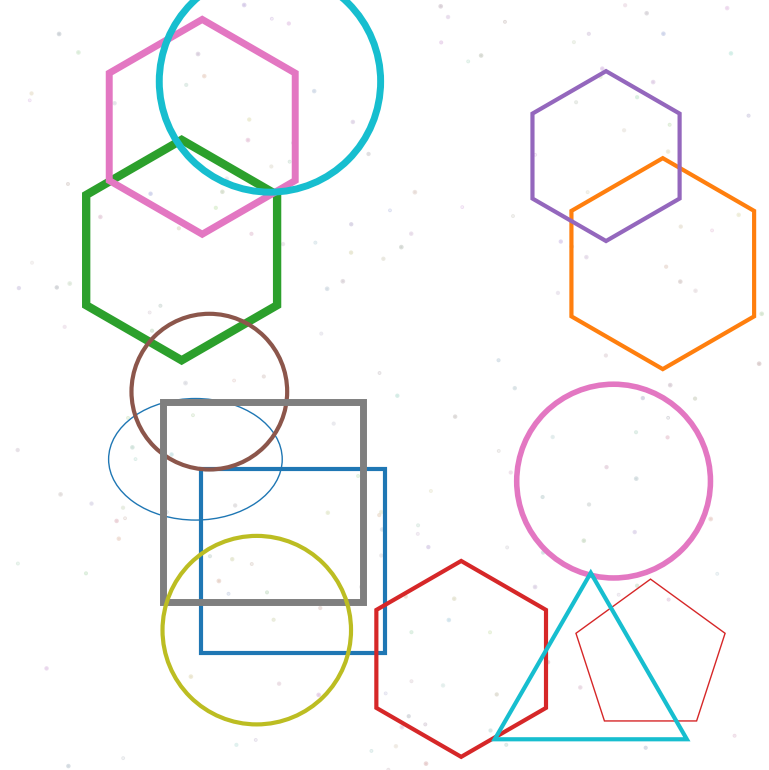[{"shape": "oval", "thickness": 0.5, "radius": 0.56, "center": [0.254, 0.404]}, {"shape": "square", "thickness": 1.5, "radius": 0.6, "center": [0.38, 0.271]}, {"shape": "hexagon", "thickness": 1.5, "radius": 0.68, "center": [0.861, 0.658]}, {"shape": "hexagon", "thickness": 3, "radius": 0.72, "center": [0.236, 0.675]}, {"shape": "pentagon", "thickness": 0.5, "radius": 0.51, "center": [0.845, 0.146]}, {"shape": "hexagon", "thickness": 1.5, "radius": 0.64, "center": [0.599, 0.144]}, {"shape": "hexagon", "thickness": 1.5, "radius": 0.55, "center": [0.787, 0.797]}, {"shape": "circle", "thickness": 1.5, "radius": 0.51, "center": [0.272, 0.491]}, {"shape": "hexagon", "thickness": 2.5, "radius": 0.7, "center": [0.263, 0.835]}, {"shape": "circle", "thickness": 2, "radius": 0.63, "center": [0.797, 0.375]}, {"shape": "square", "thickness": 2.5, "radius": 0.65, "center": [0.341, 0.348]}, {"shape": "circle", "thickness": 1.5, "radius": 0.61, "center": [0.333, 0.182]}, {"shape": "circle", "thickness": 2.5, "radius": 0.72, "center": [0.351, 0.894]}, {"shape": "triangle", "thickness": 1.5, "radius": 0.72, "center": [0.767, 0.112]}]